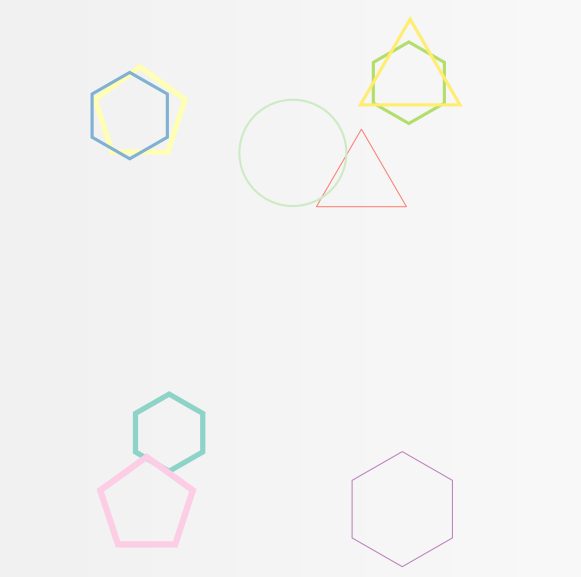[{"shape": "hexagon", "thickness": 2.5, "radius": 0.33, "center": [0.291, 0.25]}, {"shape": "pentagon", "thickness": 2.5, "radius": 0.41, "center": [0.241, 0.802]}, {"shape": "triangle", "thickness": 0.5, "radius": 0.45, "center": [0.622, 0.686]}, {"shape": "hexagon", "thickness": 1.5, "radius": 0.37, "center": [0.223, 0.799]}, {"shape": "hexagon", "thickness": 1.5, "radius": 0.35, "center": [0.703, 0.856]}, {"shape": "pentagon", "thickness": 3, "radius": 0.42, "center": [0.252, 0.124]}, {"shape": "hexagon", "thickness": 0.5, "radius": 0.5, "center": [0.692, 0.117]}, {"shape": "circle", "thickness": 1, "radius": 0.46, "center": [0.504, 0.734]}, {"shape": "triangle", "thickness": 1.5, "radius": 0.49, "center": [0.706, 0.867]}]